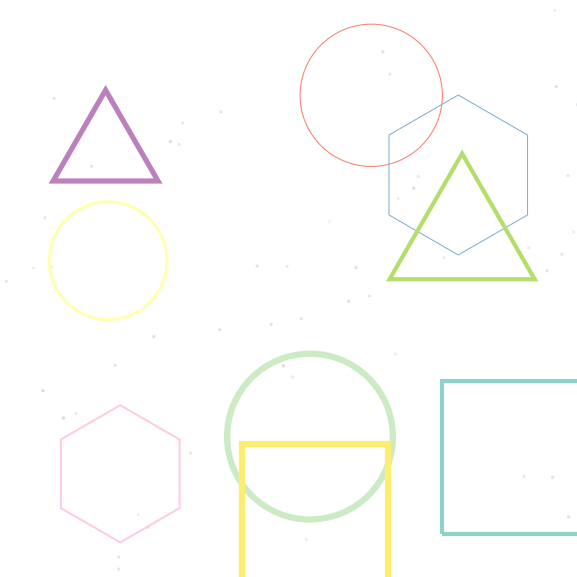[{"shape": "square", "thickness": 2, "radius": 0.66, "center": [0.897, 0.207]}, {"shape": "circle", "thickness": 1.5, "radius": 0.51, "center": [0.187, 0.548]}, {"shape": "circle", "thickness": 0.5, "radius": 0.62, "center": [0.643, 0.834]}, {"shape": "hexagon", "thickness": 0.5, "radius": 0.69, "center": [0.794, 0.696]}, {"shape": "triangle", "thickness": 2, "radius": 0.73, "center": [0.8, 0.588]}, {"shape": "hexagon", "thickness": 1, "radius": 0.59, "center": [0.208, 0.179]}, {"shape": "triangle", "thickness": 2.5, "radius": 0.52, "center": [0.183, 0.738]}, {"shape": "circle", "thickness": 3, "radius": 0.72, "center": [0.537, 0.243]}, {"shape": "square", "thickness": 3, "radius": 0.63, "center": [0.546, 0.105]}]